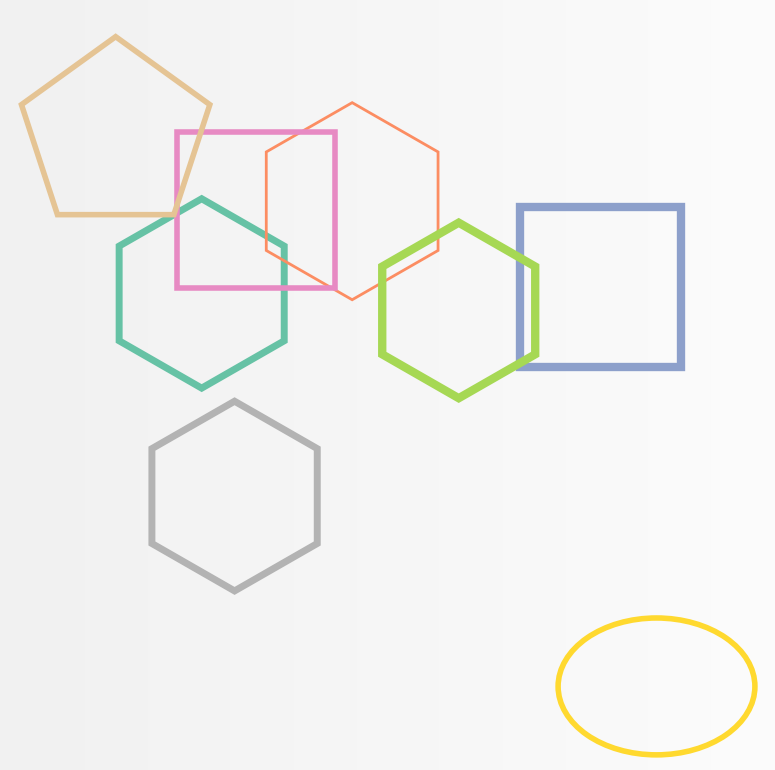[{"shape": "hexagon", "thickness": 2.5, "radius": 0.61, "center": [0.26, 0.619]}, {"shape": "hexagon", "thickness": 1, "radius": 0.64, "center": [0.454, 0.739]}, {"shape": "square", "thickness": 3, "radius": 0.52, "center": [0.775, 0.627]}, {"shape": "square", "thickness": 2, "radius": 0.51, "center": [0.331, 0.727]}, {"shape": "hexagon", "thickness": 3, "radius": 0.57, "center": [0.592, 0.597]}, {"shape": "oval", "thickness": 2, "radius": 0.63, "center": [0.847, 0.109]}, {"shape": "pentagon", "thickness": 2, "radius": 0.64, "center": [0.149, 0.825]}, {"shape": "hexagon", "thickness": 2.5, "radius": 0.62, "center": [0.303, 0.356]}]